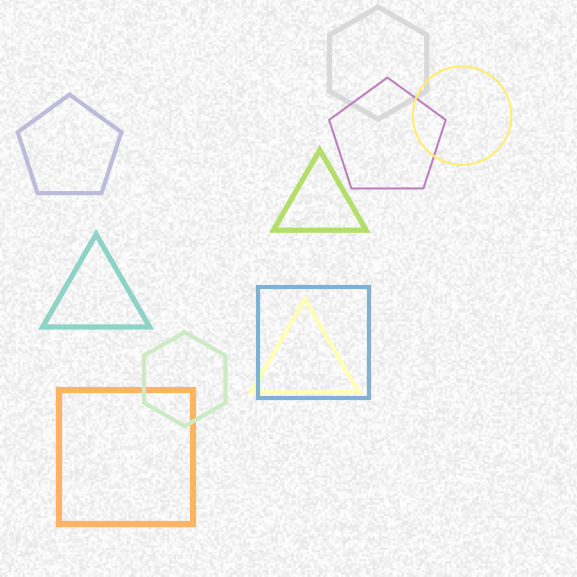[{"shape": "triangle", "thickness": 2.5, "radius": 0.54, "center": [0.166, 0.486]}, {"shape": "triangle", "thickness": 2, "radius": 0.54, "center": [0.528, 0.374]}, {"shape": "pentagon", "thickness": 2, "radius": 0.47, "center": [0.12, 0.741]}, {"shape": "square", "thickness": 2, "radius": 0.48, "center": [0.542, 0.406]}, {"shape": "square", "thickness": 3, "radius": 0.58, "center": [0.218, 0.208]}, {"shape": "triangle", "thickness": 2.5, "radius": 0.46, "center": [0.554, 0.647]}, {"shape": "hexagon", "thickness": 2.5, "radius": 0.49, "center": [0.655, 0.89]}, {"shape": "pentagon", "thickness": 1, "radius": 0.53, "center": [0.671, 0.759]}, {"shape": "hexagon", "thickness": 2, "radius": 0.41, "center": [0.32, 0.342]}, {"shape": "circle", "thickness": 1, "radius": 0.43, "center": [0.8, 0.799]}]